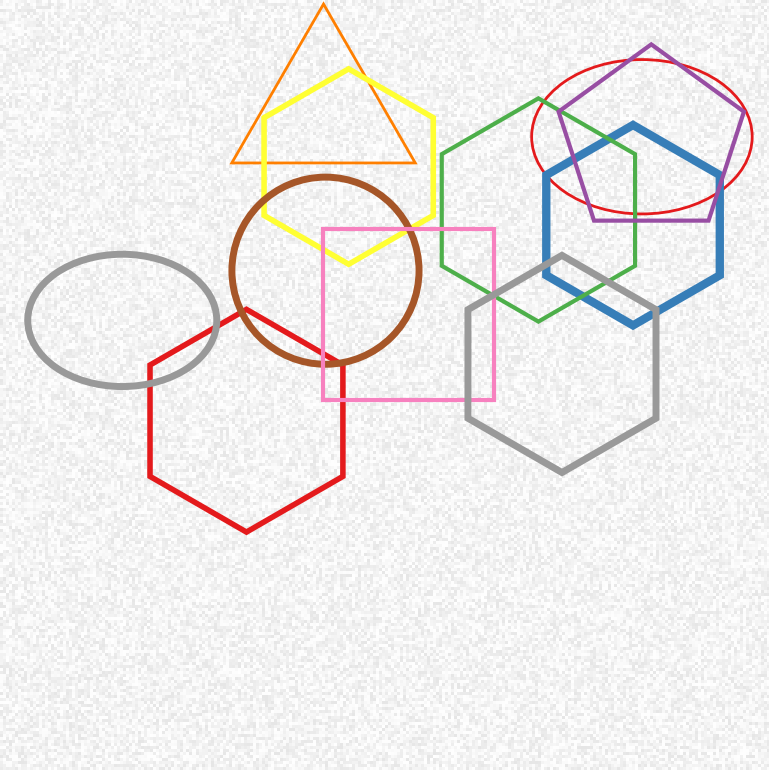[{"shape": "hexagon", "thickness": 2, "radius": 0.72, "center": [0.32, 0.454]}, {"shape": "oval", "thickness": 1, "radius": 0.72, "center": [0.834, 0.822]}, {"shape": "hexagon", "thickness": 3, "radius": 0.65, "center": [0.822, 0.708]}, {"shape": "hexagon", "thickness": 1.5, "radius": 0.72, "center": [0.699, 0.727]}, {"shape": "pentagon", "thickness": 1.5, "radius": 0.63, "center": [0.846, 0.816]}, {"shape": "triangle", "thickness": 1, "radius": 0.69, "center": [0.42, 0.857]}, {"shape": "hexagon", "thickness": 2, "radius": 0.63, "center": [0.453, 0.784]}, {"shape": "circle", "thickness": 2.5, "radius": 0.61, "center": [0.423, 0.648]}, {"shape": "square", "thickness": 1.5, "radius": 0.55, "center": [0.531, 0.591]}, {"shape": "hexagon", "thickness": 2.5, "radius": 0.71, "center": [0.73, 0.527]}, {"shape": "oval", "thickness": 2.5, "radius": 0.61, "center": [0.159, 0.584]}]